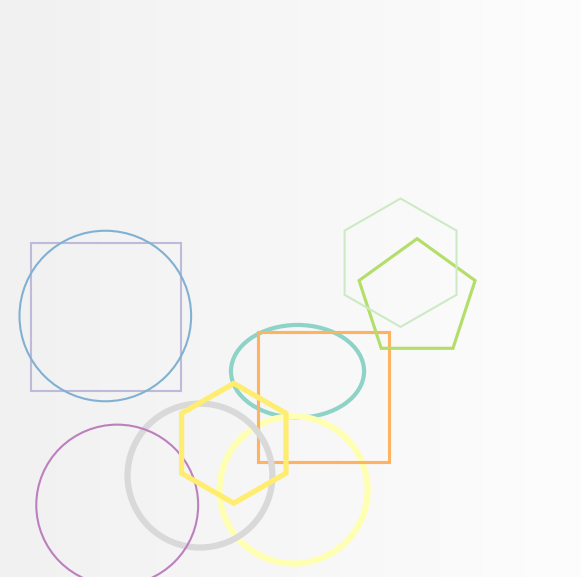[{"shape": "oval", "thickness": 2, "radius": 0.57, "center": [0.512, 0.356]}, {"shape": "circle", "thickness": 3, "radius": 0.64, "center": [0.505, 0.151]}, {"shape": "square", "thickness": 1, "radius": 0.64, "center": [0.182, 0.45]}, {"shape": "circle", "thickness": 1, "radius": 0.74, "center": [0.181, 0.452]}, {"shape": "square", "thickness": 1.5, "radius": 0.56, "center": [0.556, 0.312]}, {"shape": "pentagon", "thickness": 1.5, "radius": 0.52, "center": [0.718, 0.481]}, {"shape": "circle", "thickness": 3, "radius": 0.62, "center": [0.344, 0.176]}, {"shape": "circle", "thickness": 1, "radius": 0.7, "center": [0.202, 0.125]}, {"shape": "hexagon", "thickness": 1, "radius": 0.56, "center": [0.689, 0.544]}, {"shape": "hexagon", "thickness": 2.5, "radius": 0.52, "center": [0.402, 0.232]}]